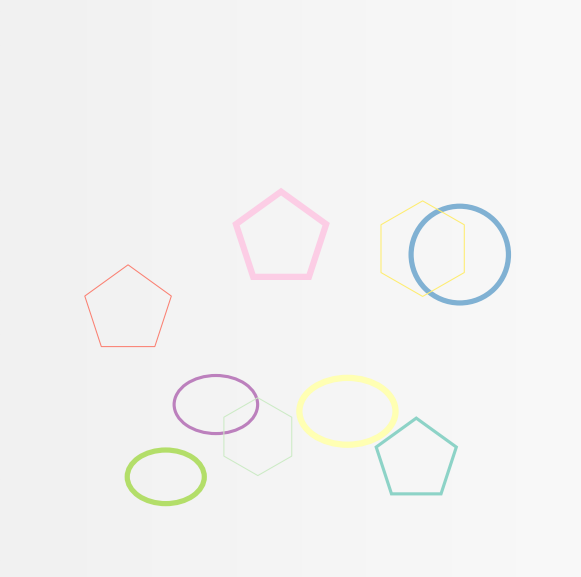[{"shape": "pentagon", "thickness": 1.5, "radius": 0.36, "center": [0.716, 0.203]}, {"shape": "oval", "thickness": 3, "radius": 0.41, "center": [0.598, 0.287]}, {"shape": "pentagon", "thickness": 0.5, "radius": 0.39, "center": [0.22, 0.462]}, {"shape": "circle", "thickness": 2.5, "radius": 0.42, "center": [0.791, 0.558]}, {"shape": "oval", "thickness": 2.5, "radius": 0.33, "center": [0.285, 0.173]}, {"shape": "pentagon", "thickness": 3, "radius": 0.41, "center": [0.484, 0.586]}, {"shape": "oval", "thickness": 1.5, "radius": 0.36, "center": [0.371, 0.299]}, {"shape": "hexagon", "thickness": 0.5, "radius": 0.34, "center": [0.444, 0.243]}, {"shape": "hexagon", "thickness": 0.5, "radius": 0.41, "center": [0.727, 0.569]}]